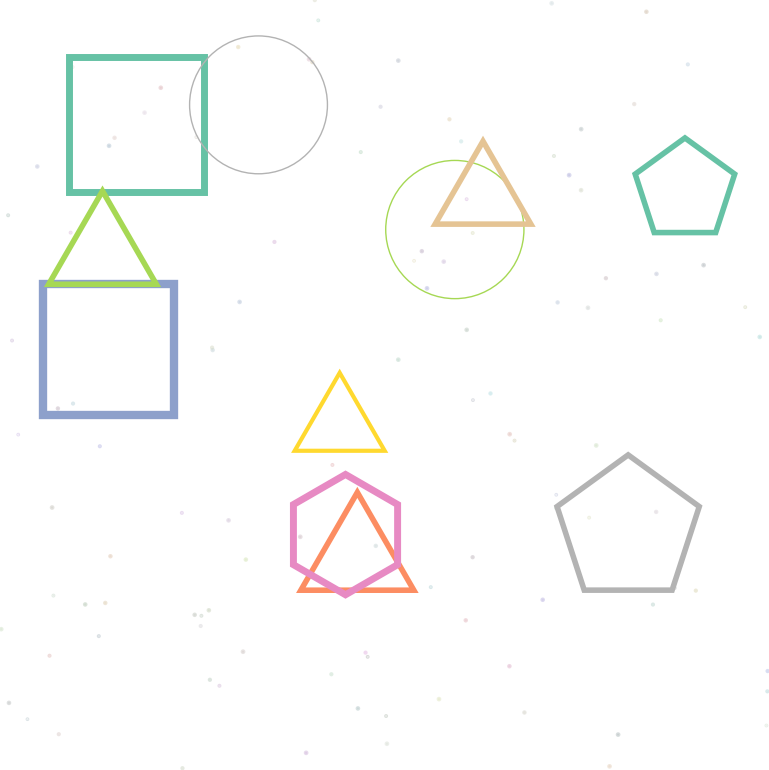[{"shape": "square", "thickness": 2.5, "radius": 0.44, "center": [0.177, 0.839]}, {"shape": "pentagon", "thickness": 2, "radius": 0.34, "center": [0.89, 0.753]}, {"shape": "triangle", "thickness": 2, "radius": 0.42, "center": [0.464, 0.276]}, {"shape": "square", "thickness": 3, "radius": 0.42, "center": [0.141, 0.546]}, {"shape": "hexagon", "thickness": 2.5, "radius": 0.39, "center": [0.449, 0.306]}, {"shape": "triangle", "thickness": 2, "radius": 0.4, "center": [0.133, 0.671]}, {"shape": "circle", "thickness": 0.5, "radius": 0.45, "center": [0.591, 0.702]}, {"shape": "triangle", "thickness": 1.5, "radius": 0.34, "center": [0.441, 0.448]}, {"shape": "triangle", "thickness": 2, "radius": 0.36, "center": [0.627, 0.745]}, {"shape": "pentagon", "thickness": 2, "radius": 0.49, "center": [0.816, 0.312]}, {"shape": "circle", "thickness": 0.5, "radius": 0.45, "center": [0.336, 0.864]}]